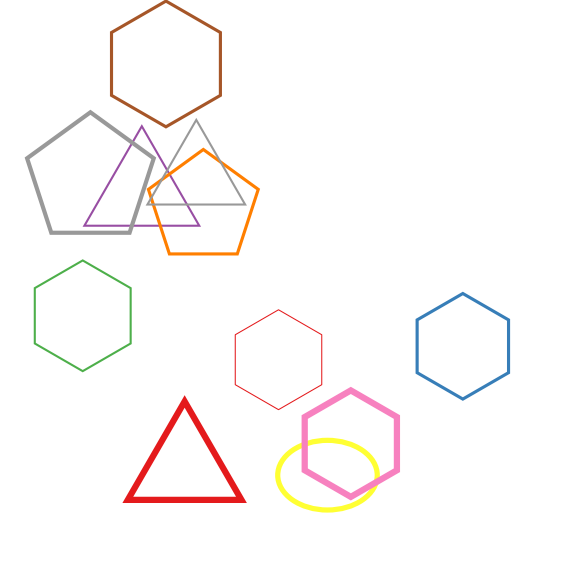[{"shape": "triangle", "thickness": 3, "radius": 0.57, "center": [0.32, 0.19]}, {"shape": "hexagon", "thickness": 0.5, "radius": 0.43, "center": [0.482, 0.376]}, {"shape": "hexagon", "thickness": 1.5, "radius": 0.46, "center": [0.801, 0.399]}, {"shape": "hexagon", "thickness": 1, "radius": 0.48, "center": [0.143, 0.452]}, {"shape": "triangle", "thickness": 1, "radius": 0.57, "center": [0.246, 0.666]}, {"shape": "pentagon", "thickness": 1.5, "radius": 0.5, "center": [0.352, 0.64]}, {"shape": "oval", "thickness": 2.5, "radius": 0.43, "center": [0.567, 0.176]}, {"shape": "hexagon", "thickness": 1.5, "radius": 0.54, "center": [0.287, 0.888]}, {"shape": "hexagon", "thickness": 3, "radius": 0.46, "center": [0.607, 0.231]}, {"shape": "pentagon", "thickness": 2, "radius": 0.58, "center": [0.157, 0.689]}, {"shape": "triangle", "thickness": 1, "radius": 0.49, "center": [0.34, 0.694]}]